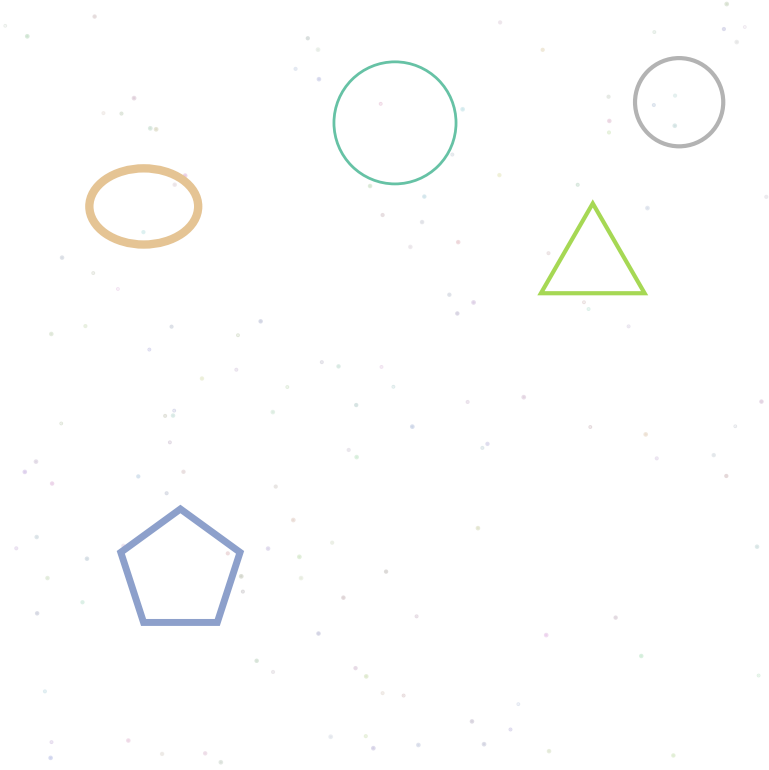[{"shape": "circle", "thickness": 1, "radius": 0.4, "center": [0.513, 0.84]}, {"shape": "pentagon", "thickness": 2.5, "radius": 0.41, "center": [0.234, 0.258]}, {"shape": "triangle", "thickness": 1.5, "radius": 0.39, "center": [0.77, 0.658]}, {"shape": "oval", "thickness": 3, "radius": 0.35, "center": [0.187, 0.732]}, {"shape": "circle", "thickness": 1.5, "radius": 0.29, "center": [0.882, 0.867]}]